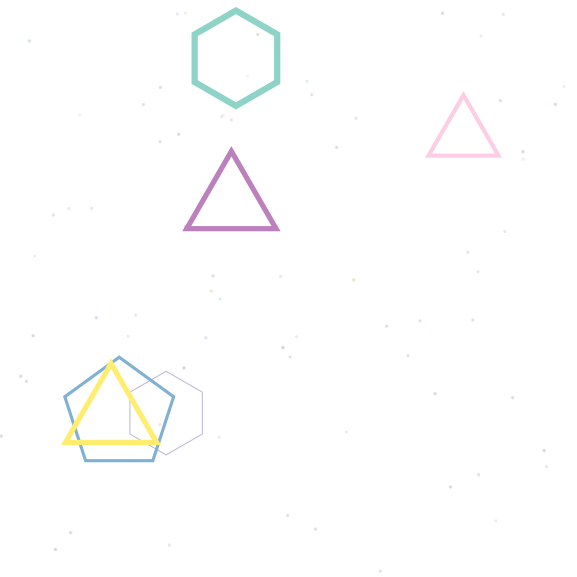[{"shape": "hexagon", "thickness": 3, "radius": 0.41, "center": [0.409, 0.898]}, {"shape": "hexagon", "thickness": 0.5, "radius": 0.36, "center": [0.288, 0.284]}, {"shape": "pentagon", "thickness": 1.5, "radius": 0.5, "center": [0.206, 0.282]}, {"shape": "triangle", "thickness": 2, "radius": 0.35, "center": [0.803, 0.765]}, {"shape": "triangle", "thickness": 2.5, "radius": 0.45, "center": [0.401, 0.648]}, {"shape": "triangle", "thickness": 2.5, "radius": 0.46, "center": [0.192, 0.279]}]